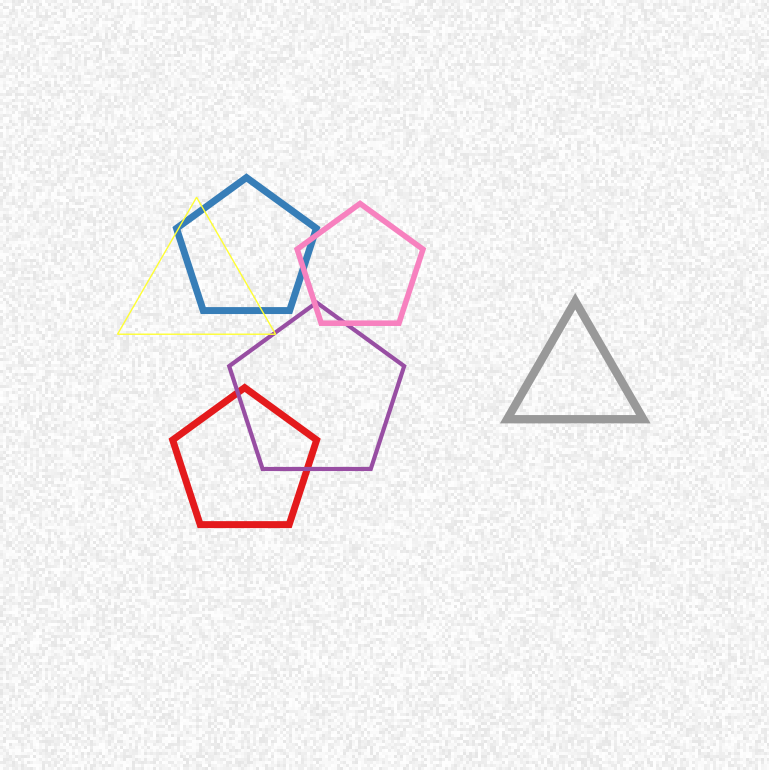[{"shape": "pentagon", "thickness": 2.5, "radius": 0.49, "center": [0.318, 0.398]}, {"shape": "pentagon", "thickness": 2.5, "radius": 0.48, "center": [0.32, 0.674]}, {"shape": "pentagon", "thickness": 1.5, "radius": 0.6, "center": [0.411, 0.488]}, {"shape": "triangle", "thickness": 0.5, "radius": 0.59, "center": [0.255, 0.625]}, {"shape": "pentagon", "thickness": 2, "radius": 0.43, "center": [0.468, 0.65]}, {"shape": "triangle", "thickness": 3, "radius": 0.51, "center": [0.747, 0.507]}]